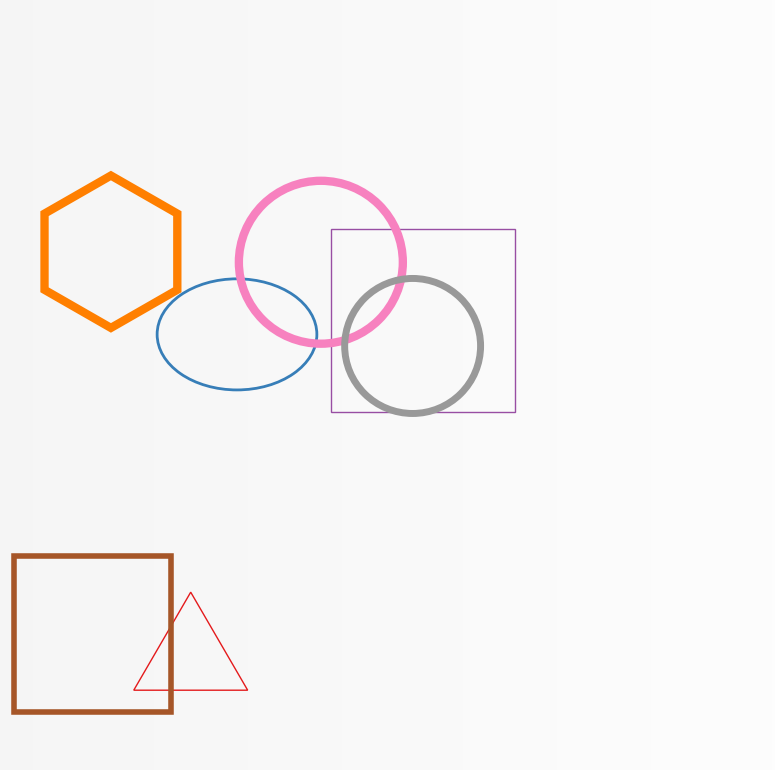[{"shape": "triangle", "thickness": 0.5, "radius": 0.42, "center": [0.246, 0.146]}, {"shape": "oval", "thickness": 1, "radius": 0.52, "center": [0.306, 0.566]}, {"shape": "square", "thickness": 0.5, "radius": 0.59, "center": [0.546, 0.584]}, {"shape": "hexagon", "thickness": 3, "radius": 0.49, "center": [0.143, 0.673]}, {"shape": "square", "thickness": 2, "radius": 0.51, "center": [0.12, 0.177]}, {"shape": "circle", "thickness": 3, "radius": 0.53, "center": [0.414, 0.659]}, {"shape": "circle", "thickness": 2.5, "radius": 0.44, "center": [0.532, 0.551]}]